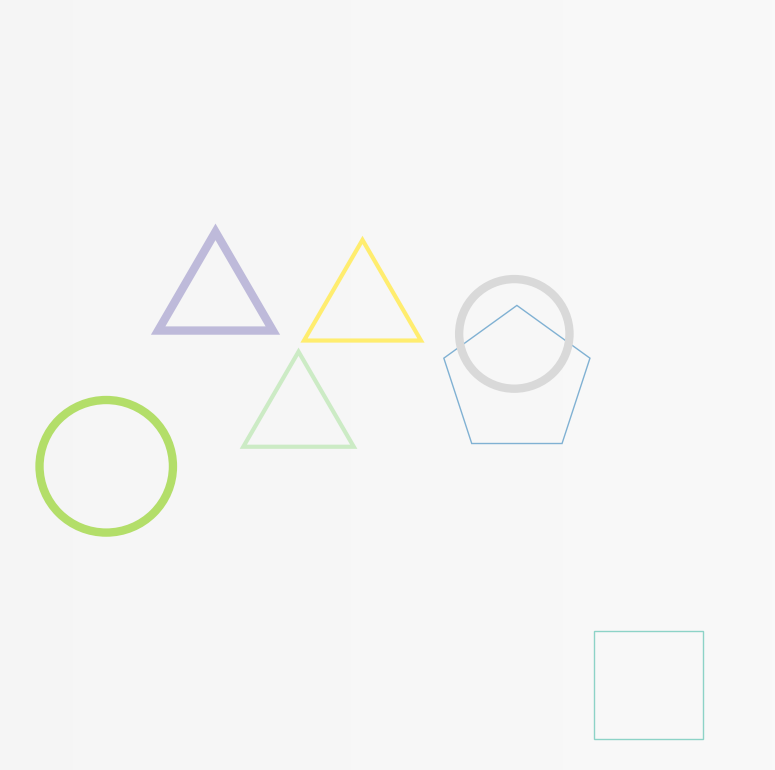[{"shape": "square", "thickness": 0.5, "radius": 0.35, "center": [0.837, 0.11]}, {"shape": "triangle", "thickness": 3, "radius": 0.43, "center": [0.278, 0.613]}, {"shape": "pentagon", "thickness": 0.5, "radius": 0.5, "center": [0.667, 0.504]}, {"shape": "circle", "thickness": 3, "radius": 0.43, "center": [0.137, 0.394]}, {"shape": "circle", "thickness": 3, "radius": 0.36, "center": [0.664, 0.566]}, {"shape": "triangle", "thickness": 1.5, "radius": 0.41, "center": [0.385, 0.461]}, {"shape": "triangle", "thickness": 1.5, "radius": 0.44, "center": [0.468, 0.601]}]